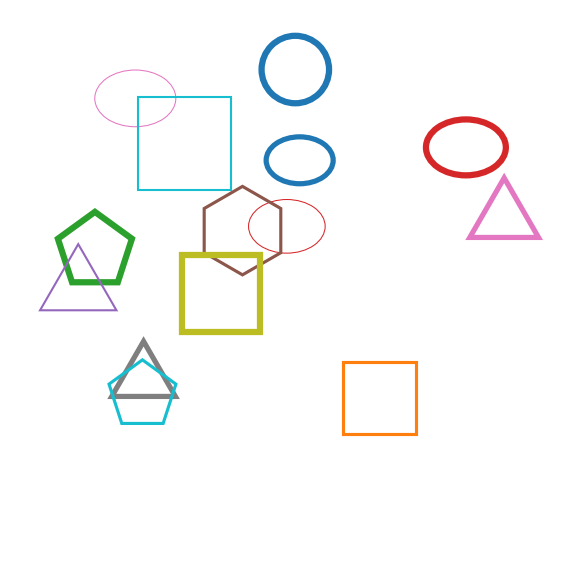[{"shape": "circle", "thickness": 3, "radius": 0.29, "center": [0.511, 0.879]}, {"shape": "oval", "thickness": 2.5, "radius": 0.29, "center": [0.519, 0.722]}, {"shape": "square", "thickness": 1.5, "radius": 0.31, "center": [0.657, 0.31]}, {"shape": "pentagon", "thickness": 3, "radius": 0.34, "center": [0.164, 0.565]}, {"shape": "oval", "thickness": 3, "radius": 0.35, "center": [0.807, 0.744]}, {"shape": "oval", "thickness": 0.5, "radius": 0.33, "center": [0.497, 0.607]}, {"shape": "triangle", "thickness": 1, "radius": 0.38, "center": [0.135, 0.5]}, {"shape": "hexagon", "thickness": 1.5, "radius": 0.38, "center": [0.42, 0.6]}, {"shape": "oval", "thickness": 0.5, "radius": 0.35, "center": [0.234, 0.829]}, {"shape": "triangle", "thickness": 2.5, "radius": 0.34, "center": [0.873, 0.622]}, {"shape": "triangle", "thickness": 2.5, "radius": 0.32, "center": [0.249, 0.344]}, {"shape": "square", "thickness": 3, "radius": 0.34, "center": [0.383, 0.491]}, {"shape": "pentagon", "thickness": 1.5, "radius": 0.3, "center": [0.247, 0.315]}, {"shape": "square", "thickness": 1, "radius": 0.4, "center": [0.319, 0.75]}]